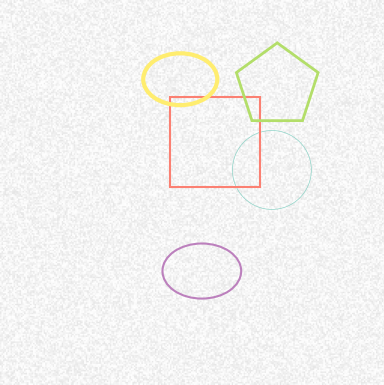[{"shape": "circle", "thickness": 0.5, "radius": 0.51, "center": [0.706, 0.559]}, {"shape": "square", "thickness": 1.5, "radius": 0.58, "center": [0.559, 0.631]}, {"shape": "pentagon", "thickness": 2, "radius": 0.56, "center": [0.72, 0.777]}, {"shape": "oval", "thickness": 1.5, "radius": 0.51, "center": [0.524, 0.296]}, {"shape": "oval", "thickness": 3, "radius": 0.48, "center": [0.468, 0.794]}]